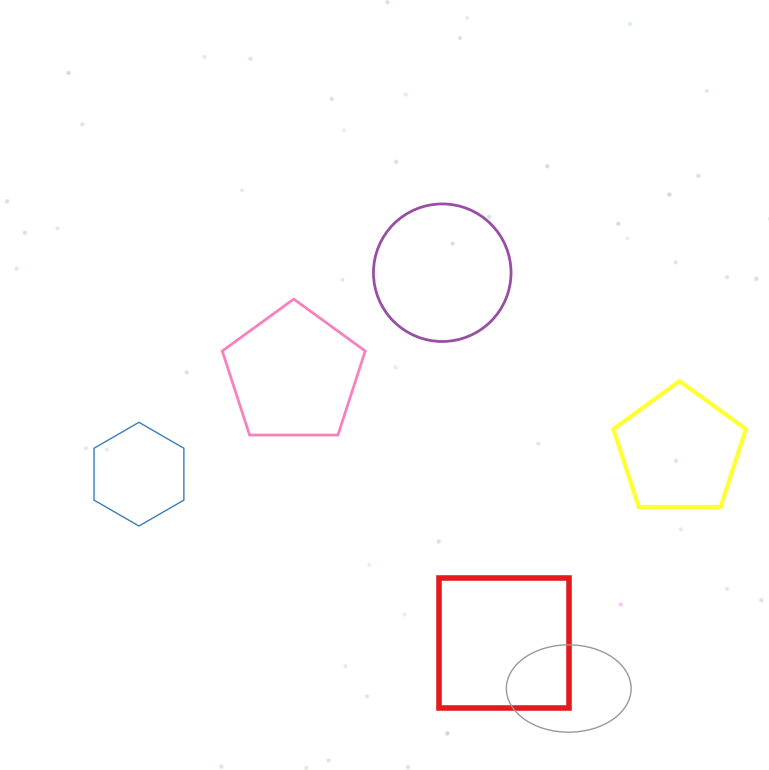[{"shape": "square", "thickness": 2, "radius": 0.42, "center": [0.654, 0.165]}, {"shape": "hexagon", "thickness": 0.5, "radius": 0.34, "center": [0.18, 0.384]}, {"shape": "circle", "thickness": 1, "radius": 0.45, "center": [0.574, 0.646]}, {"shape": "pentagon", "thickness": 1.5, "radius": 0.45, "center": [0.883, 0.415]}, {"shape": "pentagon", "thickness": 1, "radius": 0.49, "center": [0.382, 0.514]}, {"shape": "oval", "thickness": 0.5, "radius": 0.41, "center": [0.739, 0.106]}]